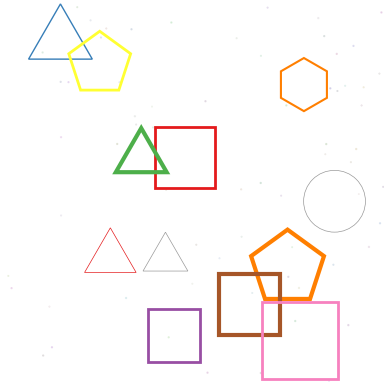[{"shape": "triangle", "thickness": 0.5, "radius": 0.39, "center": [0.287, 0.331]}, {"shape": "square", "thickness": 2, "radius": 0.4, "center": [0.481, 0.59]}, {"shape": "triangle", "thickness": 1, "radius": 0.48, "center": [0.157, 0.894]}, {"shape": "triangle", "thickness": 3, "radius": 0.38, "center": [0.367, 0.591]}, {"shape": "square", "thickness": 2, "radius": 0.34, "center": [0.452, 0.129]}, {"shape": "pentagon", "thickness": 3, "radius": 0.5, "center": [0.747, 0.304]}, {"shape": "hexagon", "thickness": 1.5, "radius": 0.34, "center": [0.789, 0.78]}, {"shape": "pentagon", "thickness": 2, "radius": 0.42, "center": [0.259, 0.834]}, {"shape": "square", "thickness": 3, "radius": 0.39, "center": [0.648, 0.209]}, {"shape": "square", "thickness": 2, "radius": 0.5, "center": [0.779, 0.116]}, {"shape": "triangle", "thickness": 0.5, "radius": 0.34, "center": [0.43, 0.33]}, {"shape": "circle", "thickness": 0.5, "radius": 0.4, "center": [0.869, 0.477]}]